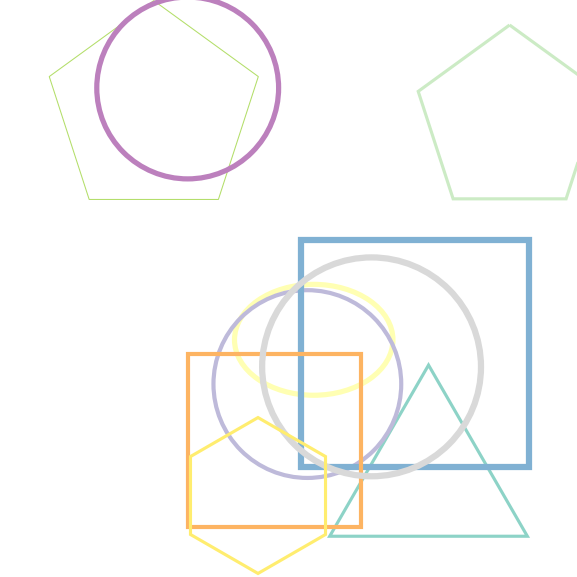[{"shape": "triangle", "thickness": 1.5, "radius": 0.99, "center": [0.742, 0.169]}, {"shape": "oval", "thickness": 2.5, "radius": 0.69, "center": [0.543, 0.411]}, {"shape": "circle", "thickness": 2, "radius": 0.81, "center": [0.532, 0.334]}, {"shape": "square", "thickness": 3, "radius": 0.99, "center": [0.718, 0.387]}, {"shape": "square", "thickness": 2, "radius": 0.75, "center": [0.475, 0.236]}, {"shape": "pentagon", "thickness": 0.5, "radius": 0.95, "center": [0.266, 0.808]}, {"shape": "circle", "thickness": 3, "radius": 0.95, "center": [0.643, 0.364]}, {"shape": "circle", "thickness": 2.5, "radius": 0.79, "center": [0.325, 0.847]}, {"shape": "pentagon", "thickness": 1.5, "radius": 0.83, "center": [0.882, 0.789]}, {"shape": "hexagon", "thickness": 1.5, "radius": 0.67, "center": [0.447, 0.141]}]